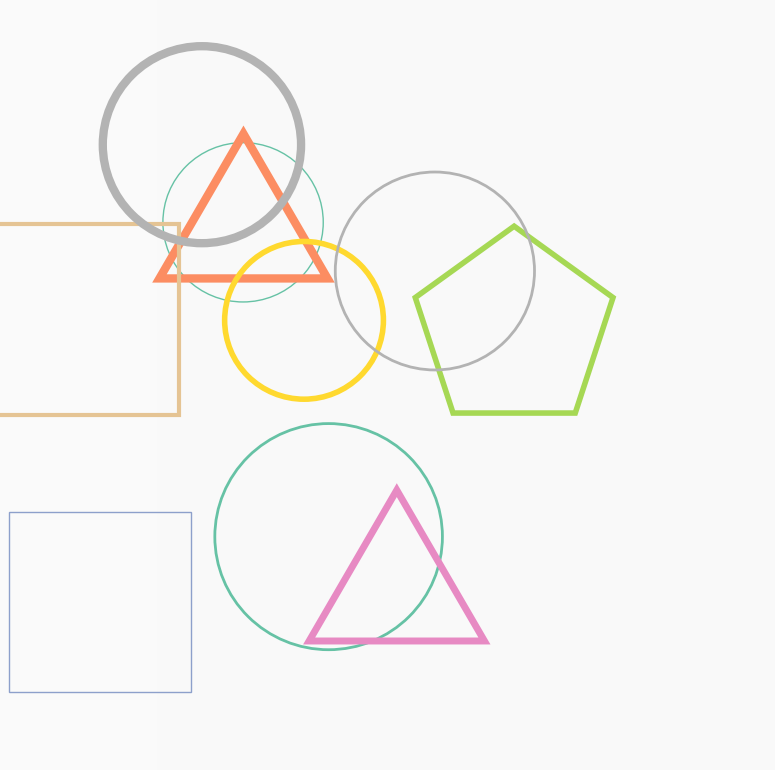[{"shape": "circle", "thickness": 0.5, "radius": 0.52, "center": [0.314, 0.711]}, {"shape": "circle", "thickness": 1, "radius": 0.73, "center": [0.424, 0.303]}, {"shape": "triangle", "thickness": 3, "radius": 0.63, "center": [0.314, 0.701]}, {"shape": "square", "thickness": 0.5, "radius": 0.58, "center": [0.129, 0.219]}, {"shape": "triangle", "thickness": 2.5, "radius": 0.65, "center": [0.512, 0.233]}, {"shape": "pentagon", "thickness": 2, "radius": 0.67, "center": [0.663, 0.572]}, {"shape": "circle", "thickness": 2, "radius": 0.51, "center": [0.392, 0.584]}, {"shape": "square", "thickness": 1.5, "radius": 0.62, "center": [0.108, 0.585]}, {"shape": "circle", "thickness": 1, "radius": 0.64, "center": [0.561, 0.648]}, {"shape": "circle", "thickness": 3, "radius": 0.64, "center": [0.261, 0.812]}]